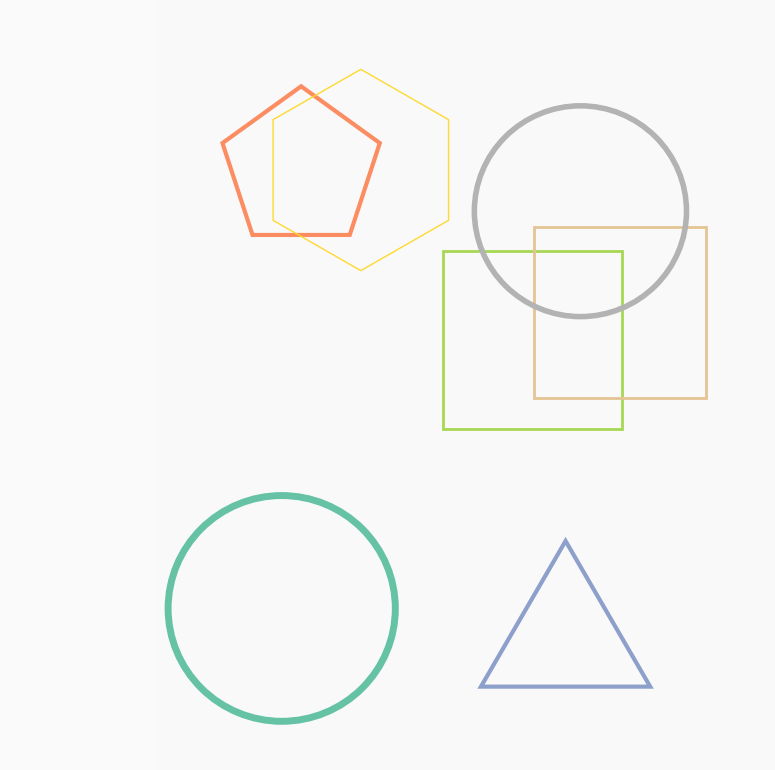[{"shape": "circle", "thickness": 2.5, "radius": 0.73, "center": [0.364, 0.21]}, {"shape": "pentagon", "thickness": 1.5, "radius": 0.53, "center": [0.389, 0.781]}, {"shape": "triangle", "thickness": 1.5, "radius": 0.63, "center": [0.73, 0.171]}, {"shape": "square", "thickness": 1, "radius": 0.58, "center": [0.687, 0.558]}, {"shape": "hexagon", "thickness": 0.5, "radius": 0.65, "center": [0.466, 0.779]}, {"shape": "square", "thickness": 1, "radius": 0.56, "center": [0.8, 0.594]}, {"shape": "circle", "thickness": 2, "radius": 0.68, "center": [0.749, 0.726]}]